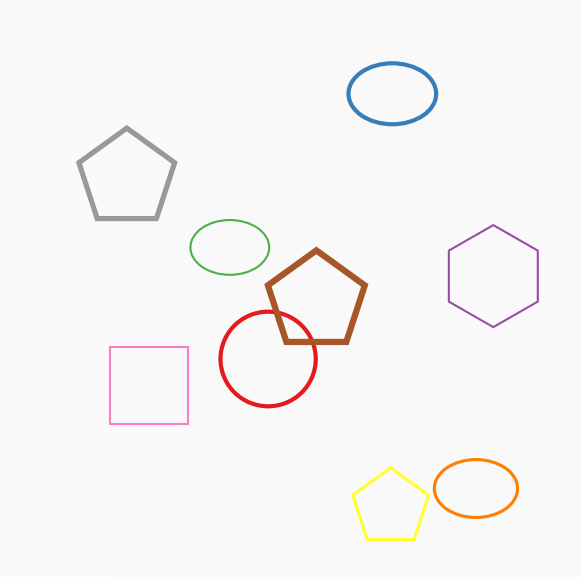[{"shape": "circle", "thickness": 2, "radius": 0.41, "center": [0.461, 0.377]}, {"shape": "oval", "thickness": 2, "radius": 0.38, "center": [0.675, 0.837]}, {"shape": "oval", "thickness": 1, "radius": 0.34, "center": [0.395, 0.571]}, {"shape": "hexagon", "thickness": 1, "radius": 0.44, "center": [0.849, 0.521]}, {"shape": "oval", "thickness": 1.5, "radius": 0.36, "center": [0.819, 0.153]}, {"shape": "pentagon", "thickness": 1.5, "radius": 0.34, "center": [0.672, 0.12]}, {"shape": "pentagon", "thickness": 3, "radius": 0.44, "center": [0.544, 0.478]}, {"shape": "square", "thickness": 1, "radius": 0.34, "center": [0.256, 0.332]}, {"shape": "pentagon", "thickness": 2.5, "radius": 0.43, "center": [0.218, 0.691]}]